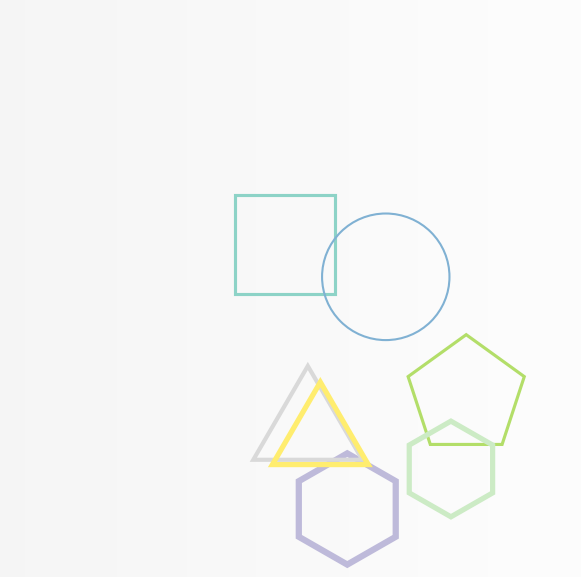[{"shape": "square", "thickness": 1.5, "radius": 0.43, "center": [0.49, 0.575]}, {"shape": "hexagon", "thickness": 3, "radius": 0.48, "center": [0.597, 0.118]}, {"shape": "circle", "thickness": 1, "radius": 0.55, "center": [0.664, 0.52]}, {"shape": "pentagon", "thickness": 1.5, "radius": 0.53, "center": [0.802, 0.315]}, {"shape": "triangle", "thickness": 2, "radius": 0.54, "center": [0.53, 0.257]}, {"shape": "hexagon", "thickness": 2.5, "radius": 0.41, "center": [0.776, 0.187]}, {"shape": "triangle", "thickness": 2.5, "radius": 0.48, "center": [0.551, 0.242]}]